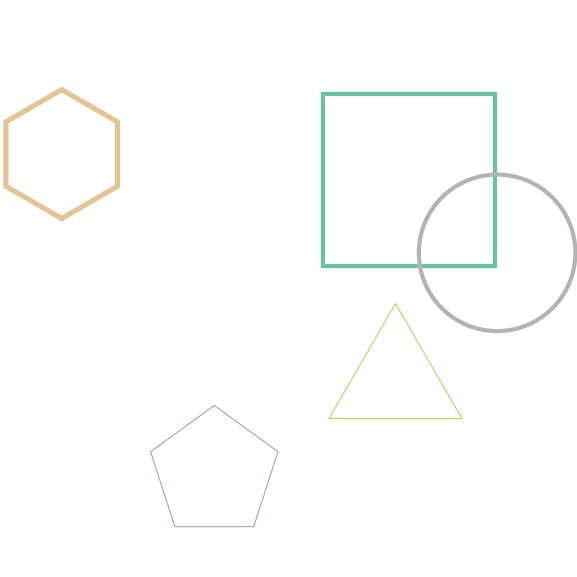[{"shape": "square", "thickness": 2, "radius": 0.74, "center": [0.709, 0.688]}, {"shape": "pentagon", "thickness": 0.5, "radius": 0.58, "center": [0.371, 0.181]}, {"shape": "triangle", "thickness": 0.5, "radius": 0.66, "center": [0.685, 0.341]}, {"shape": "hexagon", "thickness": 2.5, "radius": 0.56, "center": [0.107, 0.732]}, {"shape": "circle", "thickness": 2, "radius": 0.68, "center": [0.861, 0.561]}]